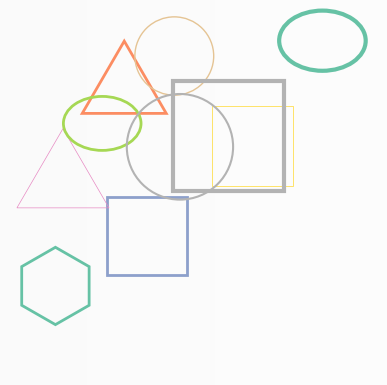[{"shape": "oval", "thickness": 3, "radius": 0.56, "center": [0.832, 0.894]}, {"shape": "hexagon", "thickness": 2, "radius": 0.5, "center": [0.143, 0.257]}, {"shape": "triangle", "thickness": 2, "radius": 0.63, "center": [0.321, 0.768]}, {"shape": "square", "thickness": 2, "radius": 0.51, "center": [0.379, 0.387]}, {"shape": "triangle", "thickness": 0.5, "radius": 0.69, "center": [0.162, 0.529]}, {"shape": "oval", "thickness": 2, "radius": 0.5, "center": [0.264, 0.679]}, {"shape": "square", "thickness": 0.5, "radius": 0.52, "center": [0.651, 0.62]}, {"shape": "circle", "thickness": 1, "radius": 0.51, "center": [0.45, 0.855]}, {"shape": "square", "thickness": 3, "radius": 0.72, "center": [0.59, 0.647]}, {"shape": "circle", "thickness": 1.5, "radius": 0.69, "center": [0.464, 0.619]}]